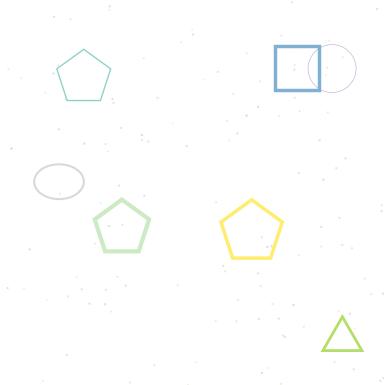[{"shape": "pentagon", "thickness": 1, "radius": 0.37, "center": [0.218, 0.798]}, {"shape": "circle", "thickness": 0.5, "radius": 0.31, "center": [0.863, 0.822]}, {"shape": "square", "thickness": 2.5, "radius": 0.29, "center": [0.771, 0.824]}, {"shape": "triangle", "thickness": 2, "radius": 0.29, "center": [0.889, 0.119]}, {"shape": "oval", "thickness": 1.5, "radius": 0.32, "center": [0.153, 0.528]}, {"shape": "pentagon", "thickness": 3, "radius": 0.37, "center": [0.317, 0.407]}, {"shape": "pentagon", "thickness": 2.5, "radius": 0.42, "center": [0.654, 0.397]}]